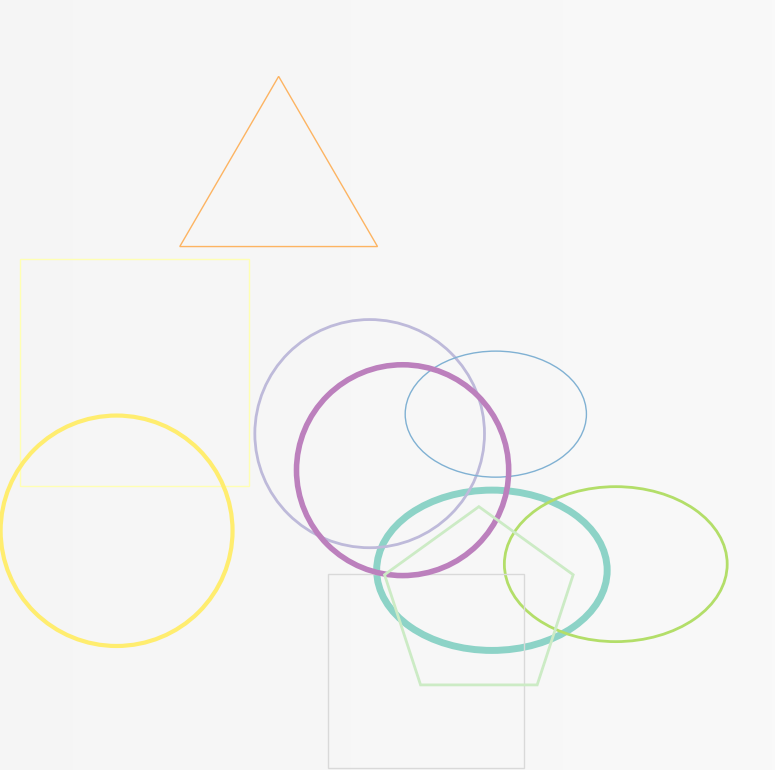[{"shape": "oval", "thickness": 2.5, "radius": 0.74, "center": [0.635, 0.259]}, {"shape": "square", "thickness": 0.5, "radius": 0.74, "center": [0.174, 0.516]}, {"shape": "circle", "thickness": 1, "radius": 0.74, "center": [0.477, 0.437]}, {"shape": "oval", "thickness": 0.5, "radius": 0.58, "center": [0.64, 0.462]}, {"shape": "triangle", "thickness": 0.5, "radius": 0.74, "center": [0.36, 0.753]}, {"shape": "oval", "thickness": 1, "radius": 0.72, "center": [0.795, 0.267]}, {"shape": "square", "thickness": 0.5, "radius": 0.63, "center": [0.55, 0.129]}, {"shape": "circle", "thickness": 2, "radius": 0.68, "center": [0.519, 0.389]}, {"shape": "pentagon", "thickness": 1, "radius": 0.64, "center": [0.618, 0.214]}, {"shape": "circle", "thickness": 1.5, "radius": 0.75, "center": [0.15, 0.311]}]